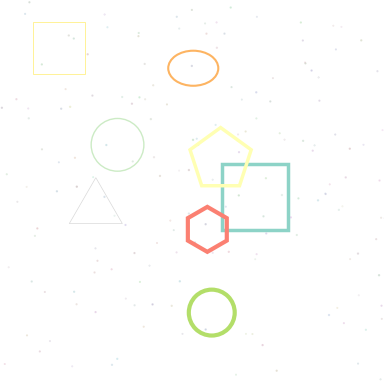[{"shape": "square", "thickness": 2.5, "radius": 0.43, "center": [0.663, 0.487]}, {"shape": "pentagon", "thickness": 2.5, "radius": 0.42, "center": [0.573, 0.585]}, {"shape": "hexagon", "thickness": 3, "radius": 0.29, "center": [0.539, 0.404]}, {"shape": "oval", "thickness": 1.5, "radius": 0.33, "center": [0.502, 0.823]}, {"shape": "circle", "thickness": 3, "radius": 0.3, "center": [0.55, 0.188]}, {"shape": "triangle", "thickness": 0.5, "radius": 0.4, "center": [0.249, 0.459]}, {"shape": "circle", "thickness": 1, "radius": 0.34, "center": [0.305, 0.624]}, {"shape": "square", "thickness": 0.5, "radius": 0.34, "center": [0.153, 0.875]}]